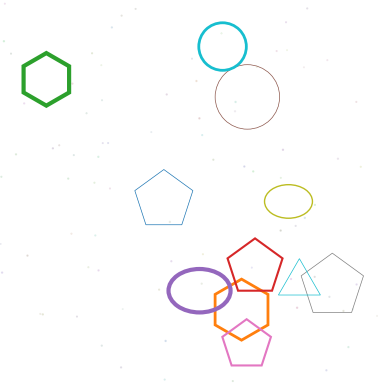[{"shape": "pentagon", "thickness": 0.5, "radius": 0.4, "center": [0.426, 0.48]}, {"shape": "hexagon", "thickness": 2, "radius": 0.4, "center": [0.627, 0.196]}, {"shape": "hexagon", "thickness": 3, "radius": 0.34, "center": [0.12, 0.794]}, {"shape": "pentagon", "thickness": 1.5, "radius": 0.38, "center": [0.662, 0.306]}, {"shape": "oval", "thickness": 3, "radius": 0.4, "center": [0.518, 0.245]}, {"shape": "circle", "thickness": 0.5, "radius": 0.42, "center": [0.643, 0.748]}, {"shape": "pentagon", "thickness": 1.5, "radius": 0.33, "center": [0.641, 0.104]}, {"shape": "pentagon", "thickness": 0.5, "radius": 0.43, "center": [0.863, 0.257]}, {"shape": "oval", "thickness": 1, "radius": 0.31, "center": [0.749, 0.477]}, {"shape": "circle", "thickness": 2, "radius": 0.31, "center": [0.578, 0.879]}, {"shape": "triangle", "thickness": 0.5, "radius": 0.32, "center": [0.778, 0.265]}]